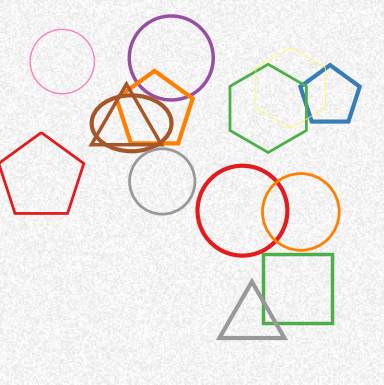[{"shape": "pentagon", "thickness": 2, "radius": 0.58, "center": [0.107, 0.54]}, {"shape": "circle", "thickness": 3, "radius": 0.58, "center": [0.63, 0.453]}, {"shape": "pentagon", "thickness": 3, "radius": 0.41, "center": [0.857, 0.75]}, {"shape": "hexagon", "thickness": 2, "radius": 0.57, "center": [0.697, 0.719]}, {"shape": "square", "thickness": 2.5, "radius": 0.45, "center": [0.772, 0.25]}, {"shape": "circle", "thickness": 2.5, "radius": 0.55, "center": [0.445, 0.849]}, {"shape": "circle", "thickness": 2, "radius": 0.5, "center": [0.781, 0.45]}, {"shape": "pentagon", "thickness": 3, "radius": 0.52, "center": [0.401, 0.712]}, {"shape": "hexagon", "thickness": 0.5, "radius": 0.52, "center": [0.755, 0.772]}, {"shape": "triangle", "thickness": 2.5, "radius": 0.53, "center": [0.328, 0.677]}, {"shape": "oval", "thickness": 3, "radius": 0.52, "center": [0.342, 0.68]}, {"shape": "circle", "thickness": 1, "radius": 0.42, "center": [0.162, 0.84]}, {"shape": "triangle", "thickness": 3, "radius": 0.49, "center": [0.654, 0.171]}, {"shape": "circle", "thickness": 2, "radius": 0.42, "center": [0.421, 0.529]}]